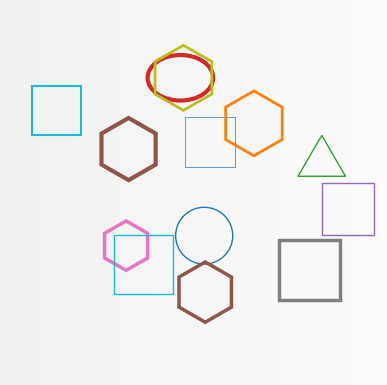[{"shape": "square", "thickness": 0.5, "radius": 0.33, "center": [0.542, 0.631]}, {"shape": "circle", "thickness": 1, "radius": 0.37, "center": [0.527, 0.388]}, {"shape": "hexagon", "thickness": 2, "radius": 0.42, "center": [0.655, 0.68]}, {"shape": "triangle", "thickness": 1, "radius": 0.35, "center": [0.83, 0.578]}, {"shape": "oval", "thickness": 3, "radius": 0.42, "center": [0.466, 0.798]}, {"shape": "square", "thickness": 1, "radius": 0.34, "center": [0.899, 0.458]}, {"shape": "hexagon", "thickness": 2.5, "radius": 0.39, "center": [0.53, 0.241]}, {"shape": "hexagon", "thickness": 3, "radius": 0.4, "center": [0.332, 0.613]}, {"shape": "hexagon", "thickness": 2.5, "radius": 0.32, "center": [0.325, 0.362]}, {"shape": "square", "thickness": 2.5, "radius": 0.39, "center": [0.799, 0.299]}, {"shape": "hexagon", "thickness": 2, "radius": 0.42, "center": [0.473, 0.798]}, {"shape": "square", "thickness": 1, "radius": 0.38, "center": [0.371, 0.313]}, {"shape": "square", "thickness": 1.5, "radius": 0.32, "center": [0.146, 0.714]}]